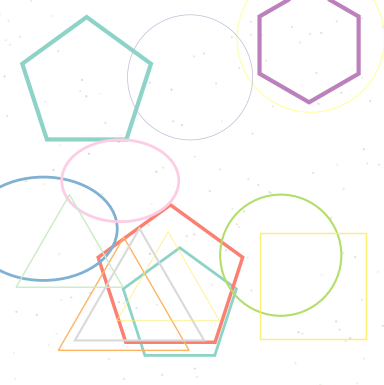[{"shape": "pentagon", "thickness": 3, "radius": 0.88, "center": [0.225, 0.78]}, {"shape": "pentagon", "thickness": 2, "radius": 0.77, "center": [0.467, 0.202]}, {"shape": "circle", "thickness": 1, "radius": 0.96, "center": [0.807, 0.9]}, {"shape": "circle", "thickness": 0.5, "radius": 0.81, "center": [0.494, 0.799]}, {"shape": "pentagon", "thickness": 2.5, "radius": 0.99, "center": [0.443, 0.271]}, {"shape": "oval", "thickness": 2, "radius": 0.96, "center": [0.113, 0.406]}, {"shape": "triangle", "thickness": 1, "radius": 0.98, "center": [0.321, 0.188]}, {"shape": "circle", "thickness": 1.5, "radius": 0.79, "center": [0.729, 0.337]}, {"shape": "oval", "thickness": 2, "radius": 0.76, "center": [0.312, 0.531]}, {"shape": "triangle", "thickness": 1.5, "radius": 0.97, "center": [0.362, 0.213]}, {"shape": "hexagon", "thickness": 3, "radius": 0.74, "center": [0.803, 0.883]}, {"shape": "triangle", "thickness": 1, "radius": 0.8, "center": [0.181, 0.334]}, {"shape": "square", "thickness": 1, "radius": 0.69, "center": [0.813, 0.258]}, {"shape": "triangle", "thickness": 0.5, "radius": 0.77, "center": [0.437, 0.244]}]